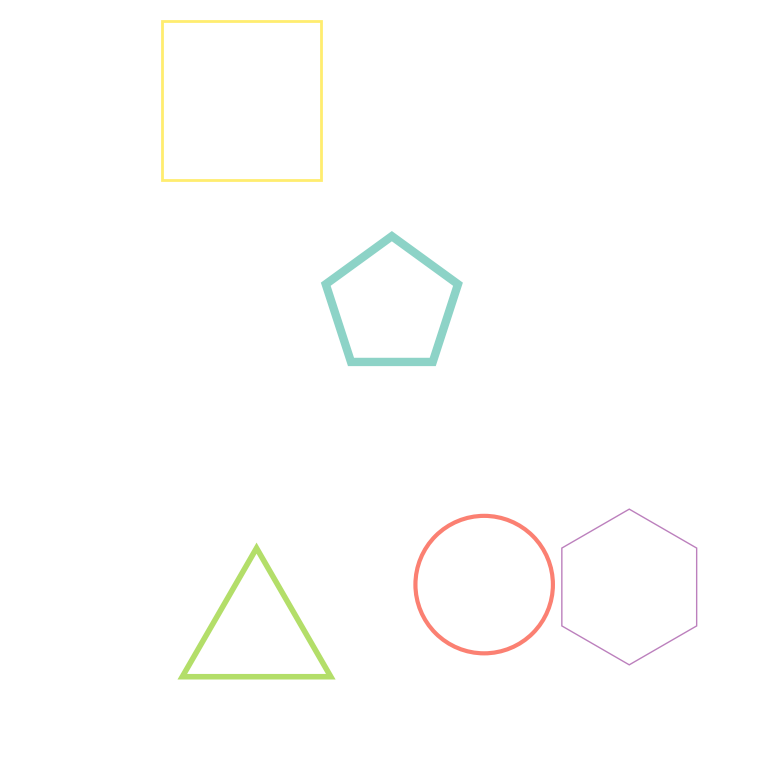[{"shape": "pentagon", "thickness": 3, "radius": 0.45, "center": [0.509, 0.603]}, {"shape": "circle", "thickness": 1.5, "radius": 0.45, "center": [0.629, 0.241]}, {"shape": "triangle", "thickness": 2, "radius": 0.56, "center": [0.333, 0.177]}, {"shape": "hexagon", "thickness": 0.5, "radius": 0.51, "center": [0.817, 0.238]}, {"shape": "square", "thickness": 1, "radius": 0.52, "center": [0.314, 0.869]}]